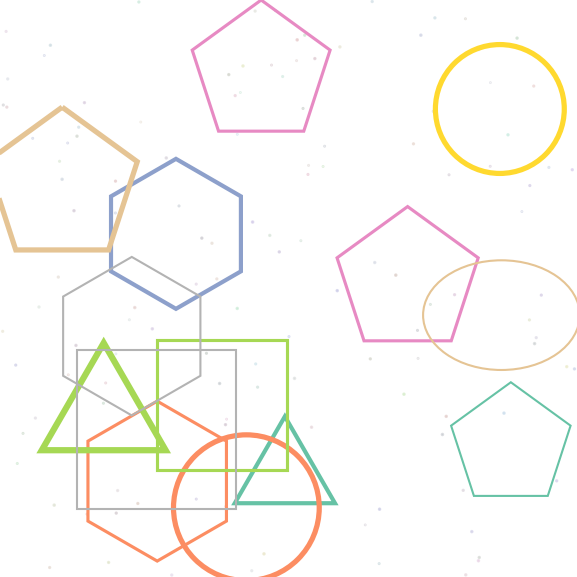[{"shape": "triangle", "thickness": 2, "radius": 0.5, "center": [0.493, 0.178]}, {"shape": "pentagon", "thickness": 1, "radius": 0.54, "center": [0.885, 0.228]}, {"shape": "hexagon", "thickness": 1.5, "radius": 0.69, "center": [0.272, 0.166]}, {"shape": "circle", "thickness": 2.5, "radius": 0.63, "center": [0.427, 0.12]}, {"shape": "hexagon", "thickness": 2, "radius": 0.65, "center": [0.305, 0.594]}, {"shape": "pentagon", "thickness": 1.5, "radius": 0.64, "center": [0.706, 0.513]}, {"shape": "pentagon", "thickness": 1.5, "radius": 0.63, "center": [0.452, 0.874]}, {"shape": "square", "thickness": 1.5, "radius": 0.56, "center": [0.384, 0.298]}, {"shape": "triangle", "thickness": 3, "radius": 0.62, "center": [0.18, 0.281]}, {"shape": "circle", "thickness": 2.5, "radius": 0.56, "center": [0.866, 0.81]}, {"shape": "pentagon", "thickness": 2.5, "radius": 0.68, "center": [0.108, 0.677]}, {"shape": "oval", "thickness": 1, "radius": 0.68, "center": [0.868, 0.453]}, {"shape": "hexagon", "thickness": 1, "radius": 0.69, "center": [0.228, 0.417]}, {"shape": "square", "thickness": 1, "radius": 0.69, "center": [0.27, 0.255]}]